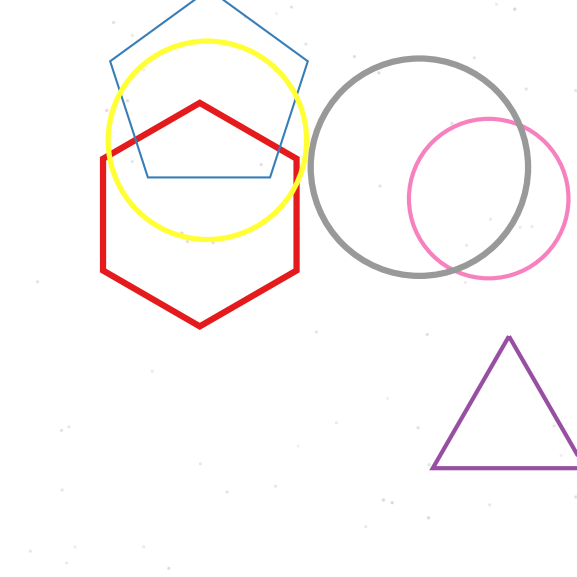[{"shape": "hexagon", "thickness": 3, "radius": 0.97, "center": [0.346, 0.627]}, {"shape": "pentagon", "thickness": 1, "radius": 0.9, "center": [0.362, 0.837]}, {"shape": "triangle", "thickness": 2, "radius": 0.76, "center": [0.881, 0.265]}, {"shape": "circle", "thickness": 2.5, "radius": 0.86, "center": [0.359, 0.756]}, {"shape": "circle", "thickness": 2, "radius": 0.69, "center": [0.846, 0.655]}, {"shape": "circle", "thickness": 3, "radius": 0.94, "center": [0.726, 0.71]}]